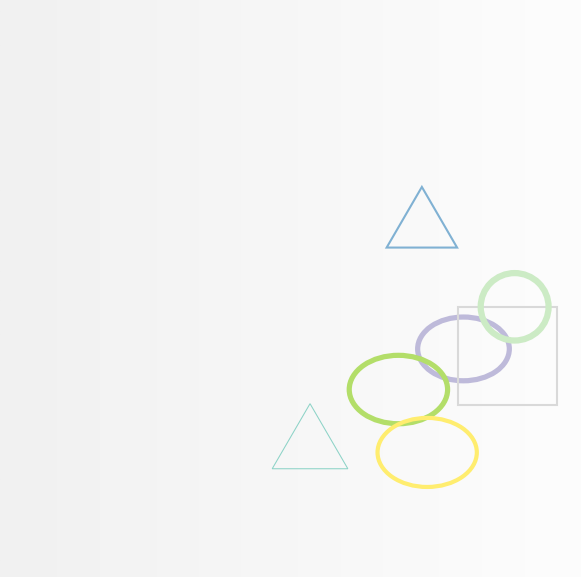[{"shape": "triangle", "thickness": 0.5, "radius": 0.38, "center": [0.533, 0.225]}, {"shape": "oval", "thickness": 2.5, "radius": 0.39, "center": [0.797, 0.395]}, {"shape": "triangle", "thickness": 1, "radius": 0.35, "center": [0.726, 0.605]}, {"shape": "oval", "thickness": 2.5, "radius": 0.42, "center": [0.685, 0.325]}, {"shape": "square", "thickness": 1, "radius": 0.42, "center": [0.873, 0.383]}, {"shape": "circle", "thickness": 3, "radius": 0.29, "center": [0.885, 0.468]}, {"shape": "oval", "thickness": 2, "radius": 0.43, "center": [0.735, 0.216]}]